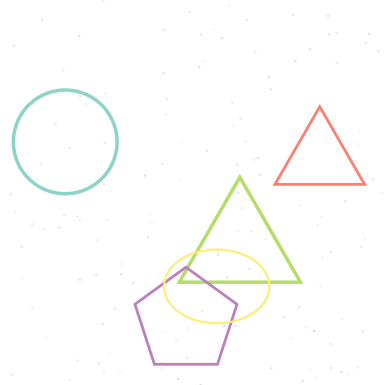[{"shape": "circle", "thickness": 2.5, "radius": 0.67, "center": [0.169, 0.632]}, {"shape": "triangle", "thickness": 2, "radius": 0.67, "center": [0.831, 0.588]}, {"shape": "triangle", "thickness": 2.5, "radius": 0.91, "center": [0.623, 0.358]}, {"shape": "pentagon", "thickness": 2, "radius": 0.7, "center": [0.483, 0.167]}, {"shape": "oval", "thickness": 1.5, "radius": 0.68, "center": [0.563, 0.256]}]